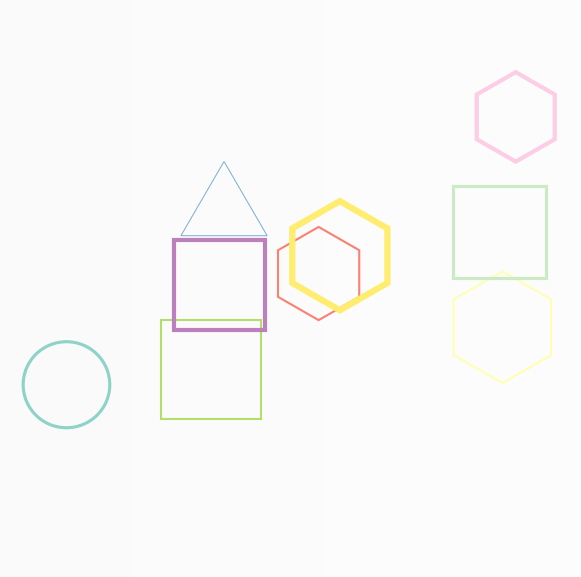[{"shape": "circle", "thickness": 1.5, "radius": 0.37, "center": [0.114, 0.333]}, {"shape": "hexagon", "thickness": 1, "radius": 0.48, "center": [0.864, 0.433]}, {"shape": "hexagon", "thickness": 1, "radius": 0.4, "center": [0.548, 0.525]}, {"shape": "triangle", "thickness": 0.5, "radius": 0.43, "center": [0.385, 0.634]}, {"shape": "square", "thickness": 1, "radius": 0.43, "center": [0.363, 0.36]}, {"shape": "hexagon", "thickness": 2, "radius": 0.39, "center": [0.887, 0.797]}, {"shape": "square", "thickness": 2, "radius": 0.39, "center": [0.377, 0.506]}, {"shape": "square", "thickness": 1.5, "radius": 0.4, "center": [0.859, 0.598]}, {"shape": "hexagon", "thickness": 3, "radius": 0.47, "center": [0.585, 0.556]}]